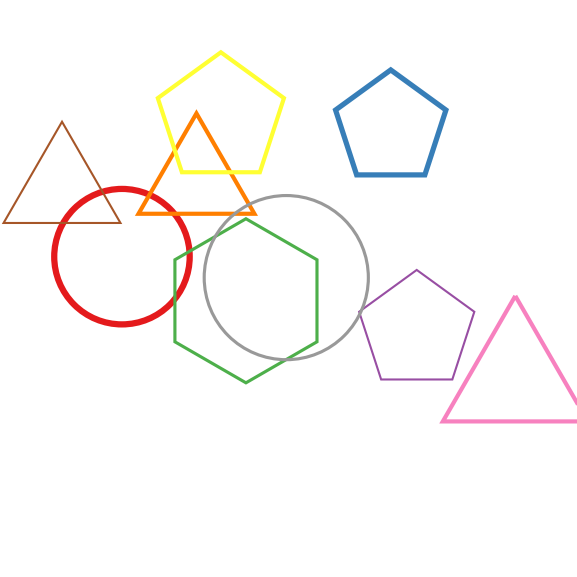[{"shape": "circle", "thickness": 3, "radius": 0.59, "center": [0.211, 0.555]}, {"shape": "pentagon", "thickness": 2.5, "radius": 0.5, "center": [0.677, 0.778]}, {"shape": "hexagon", "thickness": 1.5, "radius": 0.71, "center": [0.426, 0.478]}, {"shape": "pentagon", "thickness": 1, "radius": 0.52, "center": [0.722, 0.427]}, {"shape": "triangle", "thickness": 2, "radius": 0.58, "center": [0.34, 0.687]}, {"shape": "pentagon", "thickness": 2, "radius": 0.57, "center": [0.382, 0.794]}, {"shape": "triangle", "thickness": 1, "radius": 0.58, "center": [0.107, 0.671]}, {"shape": "triangle", "thickness": 2, "radius": 0.72, "center": [0.892, 0.342]}, {"shape": "circle", "thickness": 1.5, "radius": 0.71, "center": [0.496, 0.518]}]